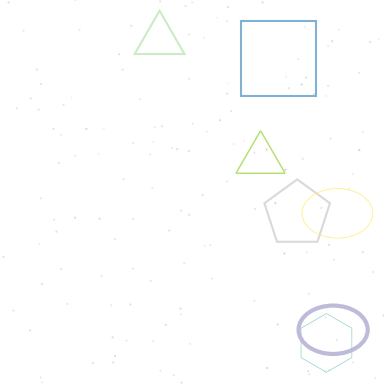[{"shape": "hexagon", "thickness": 0.5, "radius": 0.38, "center": [0.848, 0.109]}, {"shape": "oval", "thickness": 3, "radius": 0.45, "center": [0.865, 0.143]}, {"shape": "square", "thickness": 1.5, "radius": 0.49, "center": [0.724, 0.849]}, {"shape": "triangle", "thickness": 1, "radius": 0.37, "center": [0.677, 0.587]}, {"shape": "pentagon", "thickness": 1.5, "radius": 0.45, "center": [0.772, 0.444]}, {"shape": "triangle", "thickness": 1.5, "radius": 0.37, "center": [0.414, 0.897]}, {"shape": "oval", "thickness": 0.5, "radius": 0.46, "center": [0.876, 0.446]}]